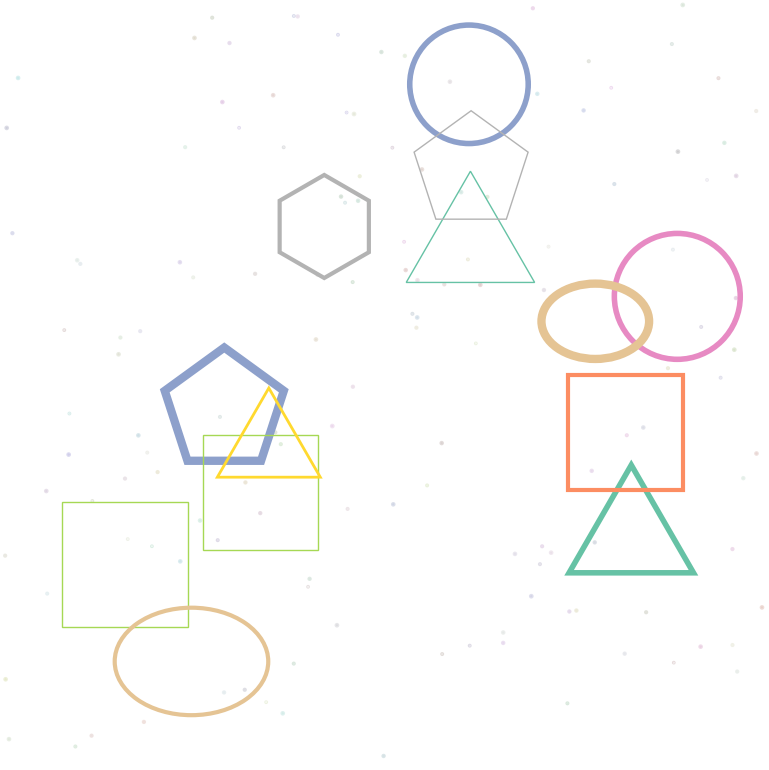[{"shape": "triangle", "thickness": 0.5, "radius": 0.48, "center": [0.611, 0.681]}, {"shape": "triangle", "thickness": 2, "radius": 0.47, "center": [0.82, 0.303]}, {"shape": "square", "thickness": 1.5, "radius": 0.37, "center": [0.812, 0.438]}, {"shape": "circle", "thickness": 2, "radius": 0.38, "center": [0.609, 0.891]}, {"shape": "pentagon", "thickness": 3, "radius": 0.41, "center": [0.291, 0.467]}, {"shape": "circle", "thickness": 2, "radius": 0.41, "center": [0.88, 0.615]}, {"shape": "square", "thickness": 0.5, "radius": 0.37, "center": [0.339, 0.361]}, {"shape": "square", "thickness": 0.5, "radius": 0.41, "center": [0.162, 0.267]}, {"shape": "triangle", "thickness": 1, "radius": 0.39, "center": [0.349, 0.419]}, {"shape": "oval", "thickness": 1.5, "radius": 0.5, "center": [0.249, 0.141]}, {"shape": "oval", "thickness": 3, "radius": 0.35, "center": [0.773, 0.583]}, {"shape": "hexagon", "thickness": 1.5, "radius": 0.33, "center": [0.421, 0.706]}, {"shape": "pentagon", "thickness": 0.5, "radius": 0.39, "center": [0.612, 0.778]}]